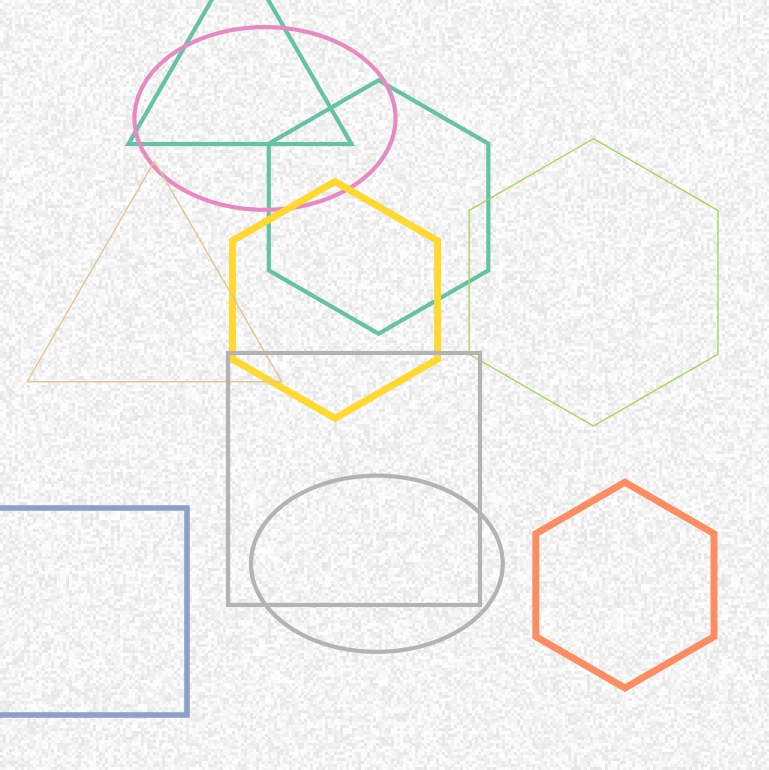[{"shape": "triangle", "thickness": 1.5, "radius": 0.84, "center": [0.312, 0.897]}, {"shape": "hexagon", "thickness": 1.5, "radius": 0.82, "center": [0.492, 0.731]}, {"shape": "hexagon", "thickness": 2.5, "radius": 0.67, "center": [0.812, 0.24]}, {"shape": "square", "thickness": 2, "radius": 0.67, "center": [0.109, 0.206]}, {"shape": "oval", "thickness": 1.5, "radius": 0.85, "center": [0.344, 0.846]}, {"shape": "hexagon", "thickness": 0.5, "radius": 0.93, "center": [0.771, 0.633]}, {"shape": "hexagon", "thickness": 2.5, "radius": 0.77, "center": [0.435, 0.61]}, {"shape": "triangle", "thickness": 0.5, "radius": 0.95, "center": [0.201, 0.6]}, {"shape": "square", "thickness": 1.5, "radius": 0.82, "center": [0.459, 0.378]}, {"shape": "oval", "thickness": 1.5, "radius": 0.82, "center": [0.489, 0.268]}]